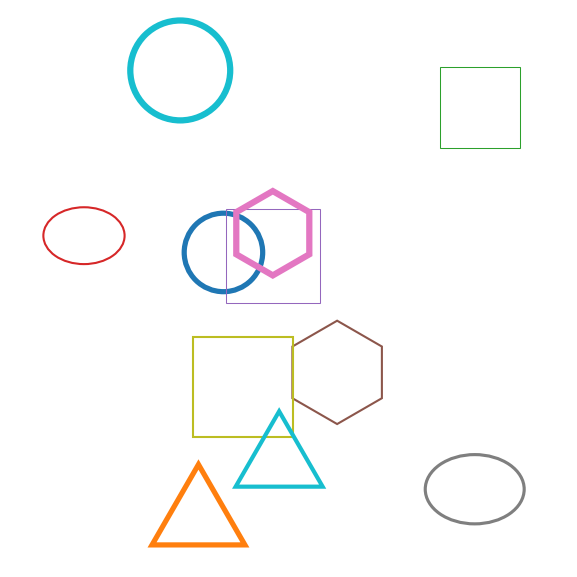[{"shape": "circle", "thickness": 2.5, "radius": 0.34, "center": [0.387, 0.562]}, {"shape": "triangle", "thickness": 2.5, "radius": 0.46, "center": [0.344, 0.102]}, {"shape": "square", "thickness": 0.5, "radius": 0.35, "center": [0.832, 0.813]}, {"shape": "oval", "thickness": 1, "radius": 0.35, "center": [0.145, 0.591]}, {"shape": "square", "thickness": 0.5, "radius": 0.41, "center": [0.472, 0.556]}, {"shape": "hexagon", "thickness": 1, "radius": 0.45, "center": [0.584, 0.354]}, {"shape": "hexagon", "thickness": 3, "radius": 0.37, "center": [0.472, 0.595]}, {"shape": "oval", "thickness": 1.5, "radius": 0.43, "center": [0.822, 0.152]}, {"shape": "square", "thickness": 1, "radius": 0.43, "center": [0.421, 0.329]}, {"shape": "triangle", "thickness": 2, "radius": 0.43, "center": [0.483, 0.2]}, {"shape": "circle", "thickness": 3, "radius": 0.43, "center": [0.312, 0.877]}]